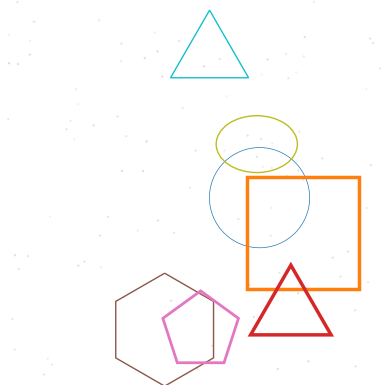[{"shape": "circle", "thickness": 0.5, "radius": 0.65, "center": [0.674, 0.487]}, {"shape": "square", "thickness": 2.5, "radius": 0.73, "center": [0.786, 0.396]}, {"shape": "triangle", "thickness": 2.5, "radius": 0.6, "center": [0.755, 0.191]}, {"shape": "hexagon", "thickness": 1, "radius": 0.73, "center": [0.428, 0.144]}, {"shape": "pentagon", "thickness": 2, "radius": 0.52, "center": [0.521, 0.141]}, {"shape": "oval", "thickness": 1, "radius": 0.53, "center": [0.667, 0.626]}, {"shape": "triangle", "thickness": 1, "radius": 0.59, "center": [0.544, 0.857]}]